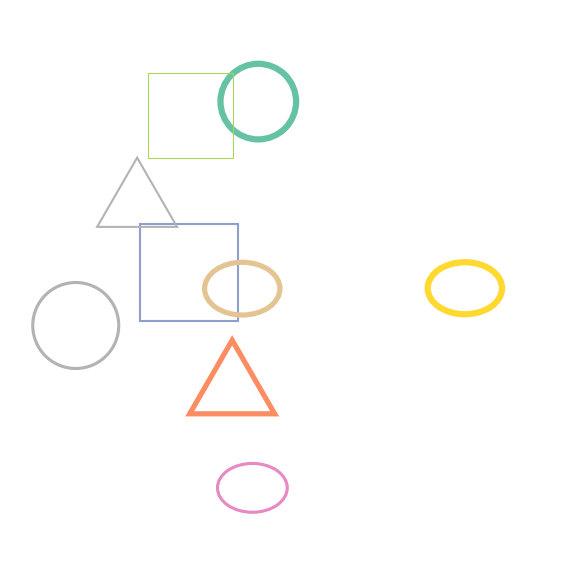[{"shape": "circle", "thickness": 3, "radius": 0.33, "center": [0.447, 0.823]}, {"shape": "triangle", "thickness": 2.5, "radius": 0.42, "center": [0.402, 0.325]}, {"shape": "square", "thickness": 1, "radius": 0.42, "center": [0.327, 0.527]}, {"shape": "oval", "thickness": 1.5, "radius": 0.3, "center": [0.437, 0.154]}, {"shape": "square", "thickness": 0.5, "radius": 0.37, "center": [0.33, 0.799]}, {"shape": "oval", "thickness": 3, "radius": 0.32, "center": [0.805, 0.5]}, {"shape": "oval", "thickness": 2.5, "radius": 0.33, "center": [0.419, 0.499]}, {"shape": "triangle", "thickness": 1, "radius": 0.4, "center": [0.237, 0.646]}, {"shape": "circle", "thickness": 1.5, "radius": 0.37, "center": [0.131, 0.436]}]